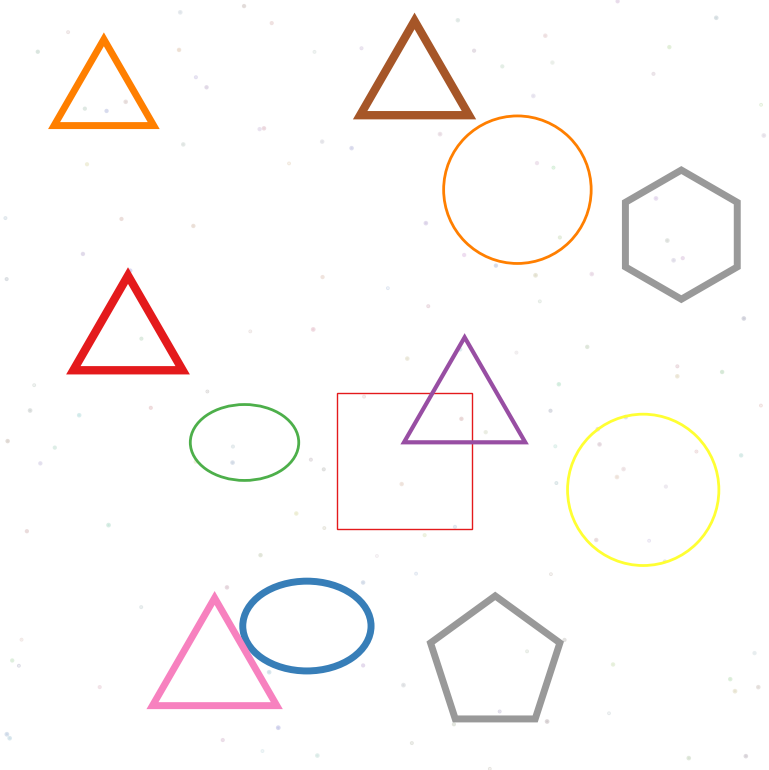[{"shape": "triangle", "thickness": 3, "radius": 0.41, "center": [0.166, 0.56]}, {"shape": "square", "thickness": 0.5, "radius": 0.44, "center": [0.525, 0.401]}, {"shape": "oval", "thickness": 2.5, "radius": 0.42, "center": [0.399, 0.187]}, {"shape": "oval", "thickness": 1, "radius": 0.35, "center": [0.318, 0.425]}, {"shape": "triangle", "thickness": 1.5, "radius": 0.45, "center": [0.603, 0.471]}, {"shape": "triangle", "thickness": 2.5, "radius": 0.37, "center": [0.135, 0.874]}, {"shape": "circle", "thickness": 1, "radius": 0.48, "center": [0.672, 0.754]}, {"shape": "circle", "thickness": 1, "radius": 0.49, "center": [0.835, 0.364]}, {"shape": "triangle", "thickness": 3, "radius": 0.41, "center": [0.538, 0.891]}, {"shape": "triangle", "thickness": 2.5, "radius": 0.47, "center": [0.279, 0.13]}, {"shape": "pentagon", "thickness": 2.5, "radius": 0.44, "center": [0.643, 0.138]}, {"shape": "hexagon", "thickness": 2.5, "radius": 0.42, "center": [0.885, 0.695]}]